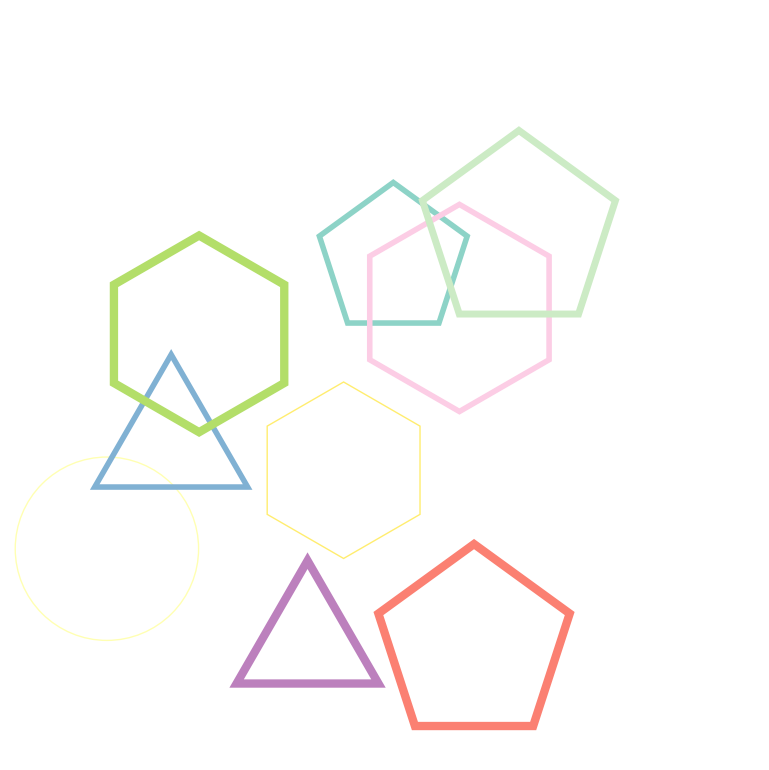[{"shape": "pentagon", "thickness": 2, "radius": 0.5, "center": [0.511, 0.662]}, {"shape": "circle", "thickness": 0.5, "radius": 0.6, "center": [0.139, 0.287]}, {"shape": "pentagon", "thickness": 3, "radius": 0.65, "center": [0.616, 0.163]}, {"shape": "triangle", "thickness": 2, "radius": 0.57, "center": [0.222, 0.425]}, {"shape": "hexagon", "thickness": 3, "radius": 0.64, "center": [0.259, 0.566]}, {"shape": "hexagon", "thickness": 2, "radius": 0.67, "center": [0.597, 0.6]}, {"shape": "triangle", "thickness": 3, "radius": 0.53, "center": [0.399, 0.165]}, {"shape": "pentagon", "thickness": 2.5, "radius": 0.66, "center": [0.674, 0.699]}, {"shape": "hexagon", "thickness": 0.5, "radius": 0.57, "center": [0.446, 0.389]}]